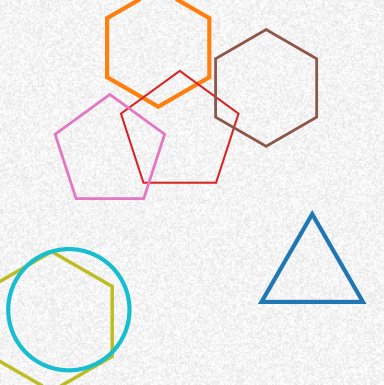[{"shape": "triangle", "thickness": 3, "radius": 0.76, "center": [0.811, 0.292]}, {"shape": "hexagon", "thickness": 3, "radius": 0.77, "center": [0.411, 0.876]}, {"shape": "pentagon", "thickness": 1.5, "radius": 0.8, "center": [0.467, 0.655]}, {"shape": "hexagon", "thickness": 2, "radius": 0.76, "center": [0.691, 0.772]}, {"shape": "pentagon", "thickness": 2, "radius": 0.75, "center": [0.285, 0.605]}, {"shape": "hexagon", "thickness": 2.5, "radius": 0.91, "center": [0.134, 0.165]}, {"shape": "circle", "thickness": 3, "radius": 0.79, "center": [0.179, 0.196]}]